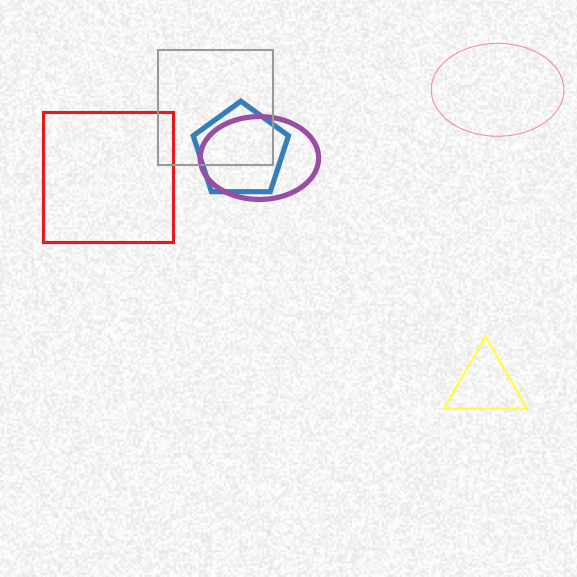[{"shape": "square", "thickness": 1.5, "radius": 0.56, "center": [0.187, 0.693]}, {"shape": "pentagon", "thickness": 2.5, "radius": 0.43, "center": [0.417, 0.737]}, {"shape": "oval", "thickness": 2.5, "radius": 0.51, "center": [0.449, 0.726]}, {"shape": "triangle", "thickness": 1, "radius": 0.42, "center": [0.841, 0.333]}, {"shape": "oval", "thickness": 0.5, "radius": 0.57, "center": [0.862, 0.844]}, {"shape": "square", "thickness": 1, "radius": 0.5, "center": [0.373, 0.814]}]